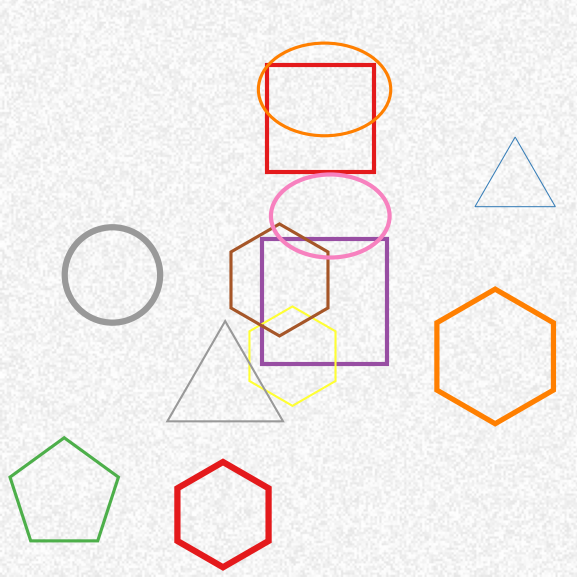[{"shape": "hexagon", "thickness": 3, "radius": 0.46, "center": [0.386, 0.108]}, {"shape": "square", "thickness": 2, "radius": 0.46, "center": [0.555, 0.793]}, {"shape": "triangle", "thickness": 0.5, "radius": 0.4, "center": [0.892, 0.681]}, {"shape": "pentagon", "thickness": 1.5, "radius": 0.49, "center": [0.111, 0.142]}, {"shape": "square", "thickness": 2, "radius": 0.54, "center": [0.562, 0.477]}, {"shape": "oval", "thickness": 1.5, "radius": 0.57, "center": [0.562, 0.844]}, {"shape": "hexagon", "thickness": 2.5, "radius": 0.58, "center": [0.857, 0.382]}, {"shape": "hexagon", "thickness": 1, "radius": 0.43, "center": [0.506, 0.382]}, {"shape": "hexagon", "thickness": 1.5, "radius": 0.48, "center": [0.484, 0.514]}, {"shape": "oval", "thickness": 2, "radius": 0.51, "center": [0.572, 0.625]}, {"shape": "circle", "thickness": 3, "radius": 0.41, "center": [0.195, 0.523]}, {"shape": "triangle", "thickness": 1, "radius": 0.58, "center": [0.39, 0.327]}]